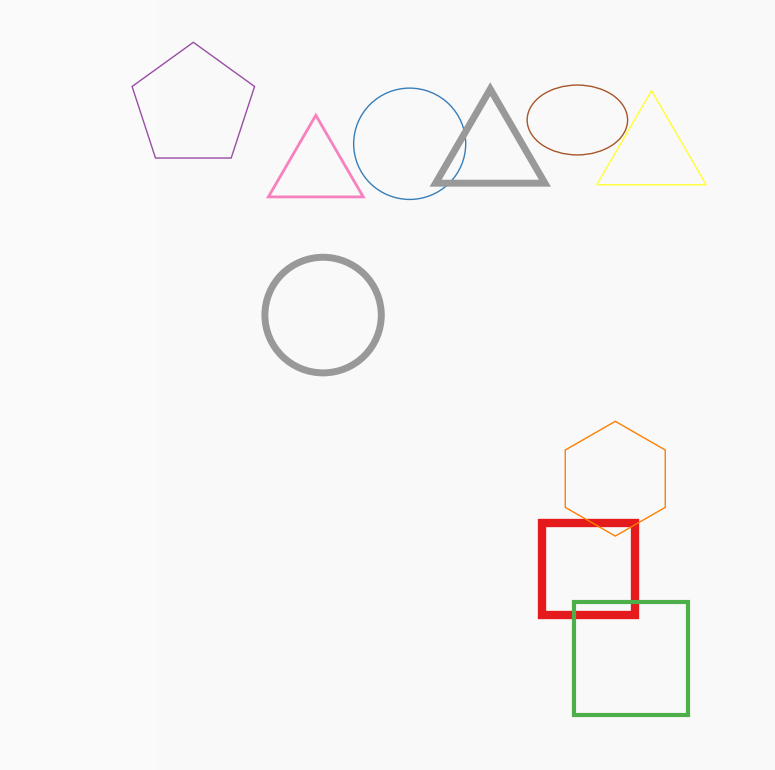[{"shape": "square", "thickness": 3, "radius": 0.3, "center": [0.759, 0.261]}, {"shape": "circle", "thickness": 0.5, "radius": 0.36, "center": [0.529, 0.813]}, {"shape": "square", "thickness": 1.5, "radius": 0.37, "center": [0.814, 0.145]}, {"shape": "pentagon", "thickness": 0.5, "radius": 0.42, "center": [0.249, 0.862]}, {"shape": "hexagon", "thickness": 0.5, "radius": 0.37, "center": [0.794, 0.378]}, {"shape": "triangle", "thickness": 0.5, "radius": 0.41, "center": [0.841, 0.801]}, {"shape": "oval", "thickness": 0.5, "radius": 0.32, "center": [0.745, 0.844]}, {"shape": "triangle", "thickness": 1, "radius": 0.35, "center": [0.407, 0.78]}, {"shape": "circle", "thickness": 2.5, "radius": 0.38, "center": [0.417, 0.591]}, {"shape": "triangle", "thickness": 2.5, "radius": 0.41, "center": [0.633, 0.803]}]